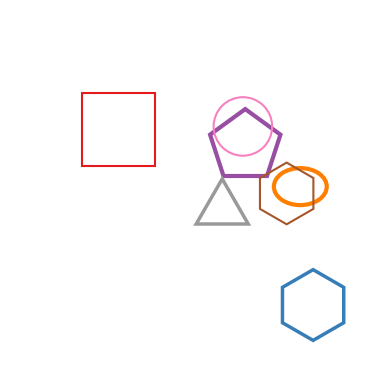[{"shape": "square", "thickness": 1.5, "radius": 0.48, "center": [0.308, 0.664]}, {"shape": "hexagon", "thickness": 2.5, "radius": 0.46, "center": [0.813, 0.208]}, {"shape": "pentagon", "thickness": 3, "radius": 0.48, "center": [0.637, 0.621]}, {"shape": "oval", "thickness": 3, "radius": 0.34, "center": [0.78, 0.515]}, {"shape": "hexagon", "thickness": 1.5, "radius": 0.4, "center": [0.745, 0.498]}, {"shape": "circle", "thickness": 1.5, "radius": 0.38, "center": [0.631, 0.672]}, {"shape": "triangle", "thickness": 2.5, "radius": 0.39, "center": [0.577, 0.457]}]